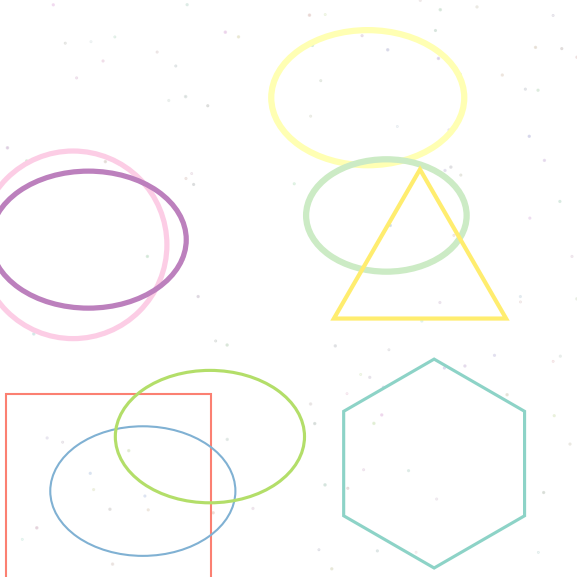[{"shape": "hexagon", "thickness": 1.5, "radius": 0.9, "center": [0.752, 0.196]}, {"shape": "oval", "thickness": 3, "radius": 0.84, "center": [0.637, 0.83]}, {"shape": "square", "thickness": 1, "radius": 0.89, "center": [0.188, 0.138]}, {"shape": "oval", "thickness": 1, "radius": 0.8, "center": [0.247, 0.149]}, {"shape": "oval", "thickness": 1.5, "radius": 0.82, "center": [0.363, 0.243]}, {"shape": "circle", "thickness": 2.5, "radius": 0.81, "center": [0.127, 0.575]}, {"shape": "oval", "thickness": 2.5, "radius": 0.85, "center": [0.153, 0.584]}, {"shape": "oval", "thickness": 3, "radius": 0.69, "center": [0.669, 0.626]}, {"shape": "triangle", "thickness": 2, "radius": 0.86, "center": [0.727, 0.534]}]